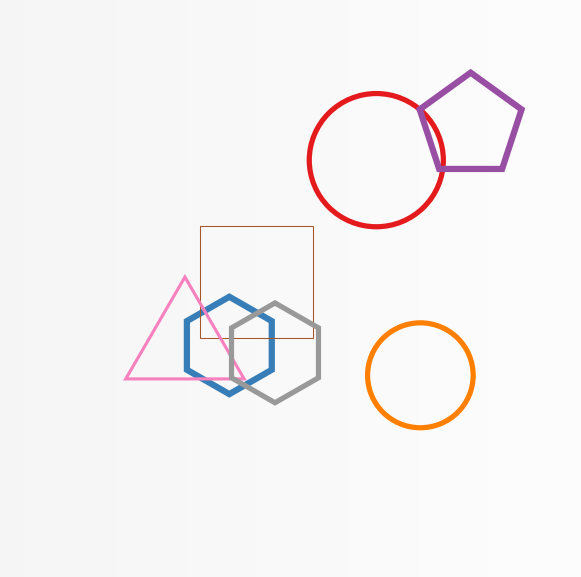[{"shape": "circle", "thickness": 2.5, "radius": 0.58, "center": [0.647, 0.722]}, {"shape": "hexagon", "thickness": 3, "radius": 0.42, "center": [0.395, 0.401]}, {"shape": "pentagon", "thickness": 3, "radius": 0.46, "center": [0.81, 0.781]}, {"shape": "circle", "thickness": 2.5, "radius": 0.45, "center": [0.723, 0.349]}, {"shape": "square", "thickness": 0.5, "radius": 0.49, "center": [0.441, 0.51]}, {"shape": "triangle", "thickness": 1.5, "radius": 0.59, "center": [0.318, 0.402]}, {"shape": "hexagon", "thickness": 2.5, "radius": 0.43, "center": [0.473, 0.388]}]